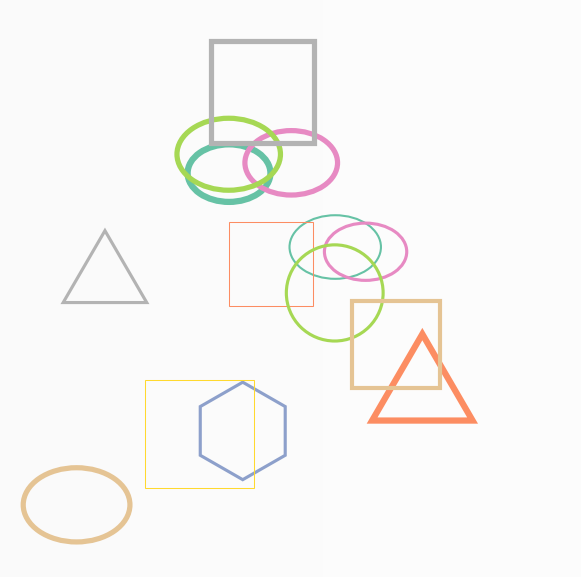[{"shape": "oval", "thickness": 1, "radius": 0.39, "center": [0.577, 0.571]}, {"shape": "oval", "thickness": 3, "radius": 0.36, "center": [0.394, 0.699]}, {"shape": "square", "thickness": 0.5, "radius": 0.36, "center": [0.467, 0.542]}, {"shape": "triangle", "thickness": 3, "radius": 0.5, "center": [0.727, 0.321]}, {"shape": "hexagon", "thickness": 1.5, "radius": 0.42, "center": [0.418, 0.253]}, {"shape": "oval", "thickness": 1.5, "radius": 0.35, "center": [0.629, 0.563]}, {"shape": "oval", "thickness": 2.5, "radius": 0.4, "center": [0.501, 0.717]}, {"shape": "circle", "thickness": 1.5, "radius": 0.42, "center": [0.576, 0.492]}, {"shape": "oval", "thickness": 2.5, "radius": 0.45, "center": [0.393, 0.732]}, {"shape": "square", "thickness": 0.5, "radius": 0.47, "center": [0.343, 0.248]}, {"shape": "square", "thickness": 2, "radius": 0.38, "center": [0.681, 0.403]}, {"shape": "oval", "thickness": 2.5, "radius": 0.46, "center": [0.132, 0.125]}, {"shape": "triangle", "thickness": 1.5, "radius": 0.41, "center": [0.181, 0.517]}, {"shape": "square", "thickness": 2.5, "radius": 0.44, "center": [0.451, 0.84]}]